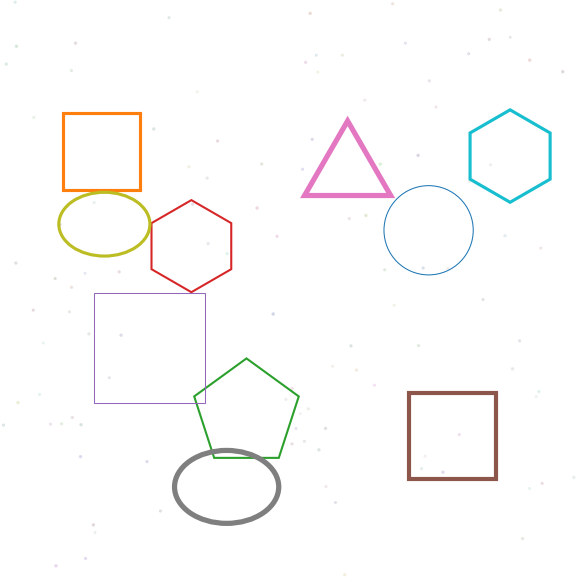[{"shape": "circle", "thickness": 0.5, "radius": 0.39, "center": [0.742, 0.6]}, {"shape": "square", "thickness": 1.5, "radius": 0.33, "center": [0.176, 0.737]}, {"shape": "pentagon", "thickness": 1, "radius": 0.48, "center": [0.427, 0.283]}, {"shape": "hexagon", "thickness": 1, "radius": 0.4, "center": [0.331, 0.573]}, {"shape": "square", "thickness": 0.5, "radius": 0.48, "center": [0.259, 0.396]}, {"shape": "square", "thickness": 2, "radius": 0.37, "center": [0.784, 0.244]}, {"shape": "triangle", "thickness": 2.5, "radius": 0.43, "center": [0.602, 0.704]}, {"shape": "oval", "thickness": 2.5, "radius": 0.45, "center": [0.392, 0.156]}, {"shape": "oval", "thickness": 1.5, "radius": 0.39, "center": [0.181, 0.611]}, {"shape": "hexagon", "thickness": 1.5, "radius": 0.4, "center": [0.883, 0.729]}]